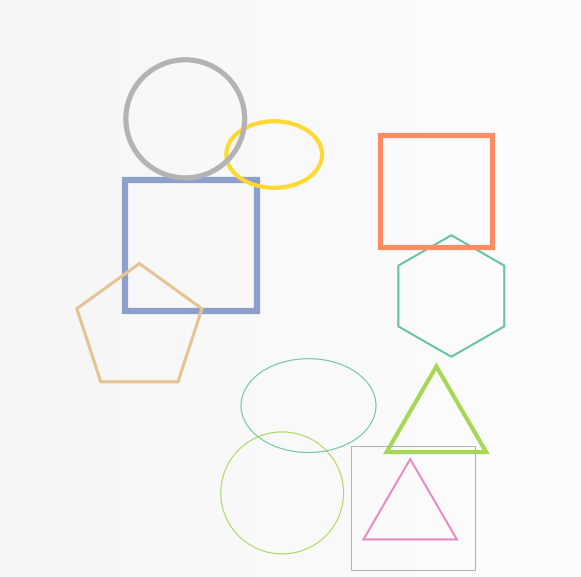[{"shape": "hexagon", "thickness": 1, "radius": 0.53, "center": [0.776, 0.487]}, {"shape": "oval", "thickness": 0.5, "radius": 0.58, "center": [0.531, 0.297]}, {"shape": "square", "thickness": 2.5, "radius": 0.48, "center": [0.75, 0.669]}, {"shape": "square", "thickness": 3, "radius": 0.57, "center": [0.329, 0.574]}, {"shape": "triangle", "thickness": 1, "radius": 0.46, "center": [0.706, 0.111]}, {"shape": "triangle", "thickness": 2, "radius": 0.49, "center": [0.751, 0.266]}, {"shape": "circle", "thickness": 0.5, "radius": 0.53, "center": [0.485, 0.146]}, {"shape": "oval", "thickness": 2, "radius": 0.41, "center": [0.472, 0.732]}, {"shape": "pentagon", "thickness": 1.5, "radius": 0.57, "center": [0.24, 0.43]}, {"shape": "square", "thickness": 0.5, "radius": 0.54, "center": [0.711, 0.119]}, {"shape": "circle", "thickness": 2.5, "radius": 0.51, "center": [0.319, 0.793]}]